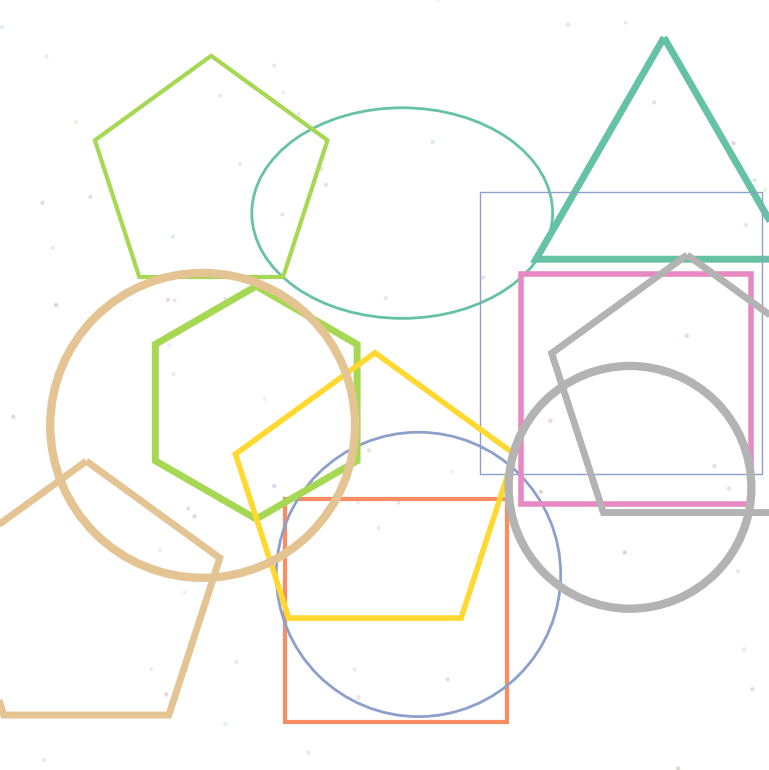[{"shape": "triangle", "thickness": 2.5, "radius": 0.96, "center": [0.862, 0.759]}, {"shape": "oval", "thickness": 1, "radius": 0.98, "center": [0.522, 0.723]}, {"shape": "square", "thickness": 1.5, "radius": 0.72, "center": [0.514, 0.207]}, {"shape": "circle", "thickness": 1, "radius": 0.92, "center": [0.543, 0.254]}, {"shape": "square", "thickness": 0.5, "radius": 0.91, "center": [0.806, 0.567]}, {"shape": "square", "thickness": 2, "radius": 0.74, "center": [0.826, 0.495]}, {"shape": "hexagon", "thickness": 2.5, "radius": 0.76, "center": [0.333, 0.477]}, {"shape": "pentagon", "thickness": 1.5, "radius": 0.79, "center": [0.274, 0.769]}, {"shape": "pentagon", "thickness": 2, "radius": 0.95, "center": [0.487, 0.351]}, {"shape": "circle", "thickness": 3, "radius": 0.99, "center": [0.263, 0.448]}, {"shape": "pentagon", "thickness": 2.5, "radius": 0.91, "center": [0.112, 0.219]}, {"shape": "pentagon", "thickness": 2.5, "radius": 0.92, "center": [0.892, 0.484]}, {"shape": "circle", "thickness": 3, "radius": 0.79, "center": [0.818, 0.367]}]